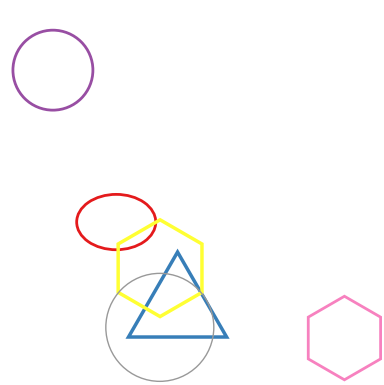[{"shape": "oval", "thickness": 2, "radius": 0.51, "center": [0.302, 0.423]}, {"shape": "triangle", "thickness": 2.5, "radius": 0.74, "center": [0.461, 0.198]}, {"shape": "circle", "thickness": 2, "radius": 0.52, "center": [0.137, 0.818]}, {"shape": "hexagon", "thickness": 2.5, "radius": 0.63, "center": [0.416, 0.303]}, {"shape": "hexagon", "thickness": 2, "radius": 0.54, "center": [0.895, 0.122]}, {"shape": "circle", "thickness": 1, "radius": 0.7, "center": [0.415, 0.15]}]